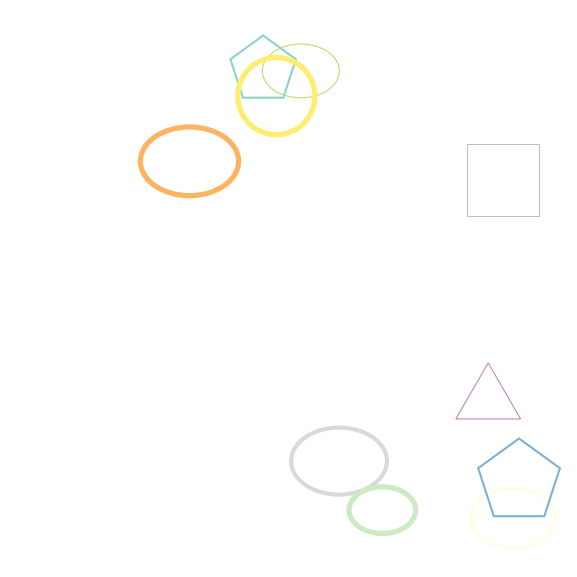[{"shape": "pentagon", "thickness": 1, "radius": 0.3, "center": [0.456, 0.878]}, {"shape": "oval", "thickness": 0.5, "radius": 0.37, "center": [0.888, 0.102]}, {"shape": "square", "thickness": 0.5, "radius": 0.31, "center": [0.871, 0.687]}, {"shape": "pentagon", "thickness": 1, "radius": 0.37, "center": [0.899, 0.165]}, {"shape": "oval", "thickness": 2.5, "radius": 0.43, "center": [0.328, 0.72]}, {"shape": "oval", "thickness": 0.5, "radius": 0.33, "center": [0.521, 0.876]}, {"shape": "oval", "thickness": 2, "radius": 0.41, "center": [0.587, 0.201]}, {"shape": "triangle", "thickness": 0.5, "radius": 0.32, "center": [0.845, 0.306]}, {"shape": "oval", "thickness": 2.5, "radius": 0.29, "center": [0.662, 0.116]}, {"shape": "circle", "thickness": 2.5, "radius": 0.33, "center": [0.478, 0.833]}]